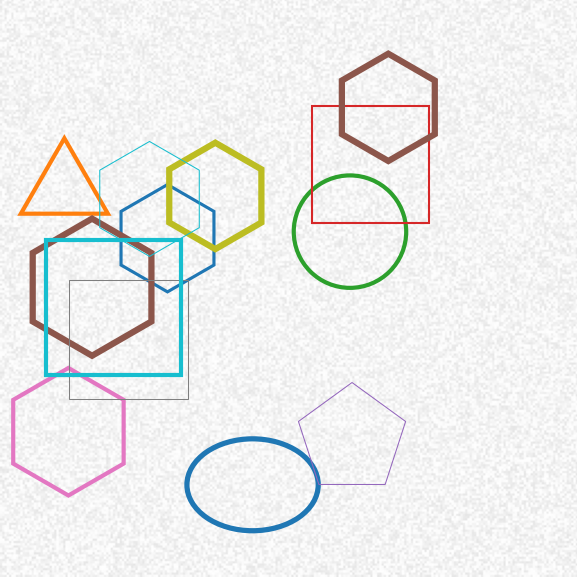[{"shape": "hexagon", "thickness": 1.5, "radius": 0.46, "center": [0.29, 0.587]}, {"shape": "oval", "thickness": 2.5, "radius": 0.57, "center": [0.437, 0.16]}, {"shape": "triangle", "thickness": 2, "radius": 0.44, "center": [0.111, 0.673]}, {"shape": "circle", "thickness": 2, "radius": 0.49, "center": [0.606, 0.598]}, {"shape": "square", "thickness": 1, "radius": 0.51, "center": [0.642, 0.714]}, {"shape": "pentagon", "thickness": 0.5, "radius": 0.49, "center": [0.61, 0.239]}, {"shape": "hexagon", "thickness": 3, "radius": 0.59, "center": [0.159, 0.502]}, {"shape": "hexagon", "thickness": 3, "radius": 0.46, "center": [0.672, 0.813]}, {"shape": "hexagon", "thickness": 2, "radius": 0.55, "center": [0.118, 0.252]}, {"shape": "square", "thickness": 0.5, "radius": 0.52, "center": [0.223, 0.411]}, {"shape": "hexagon", "thickness": 3, "radius": 0.46, "center": [0.373, 0.66]}, {"shape": "hexagon", "thickness": 0.5, "radius": 0.5, "center": [0.259, 0.655]}, {"shape": "square", "thickness": 2, "radius": 0.58, "center": [0.197, 0.467]}]